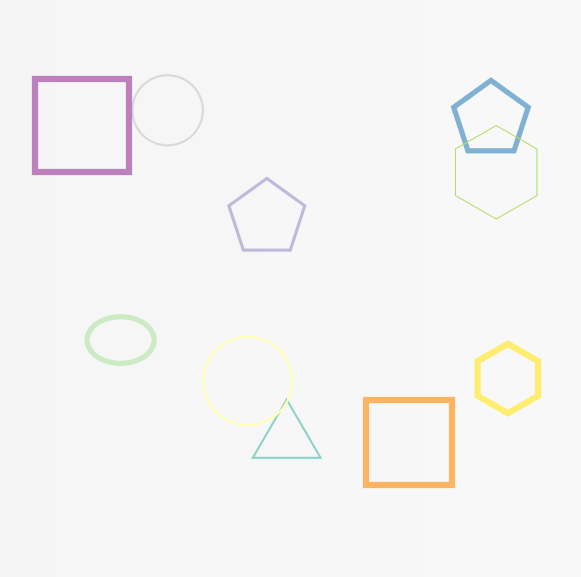[{"shape": "triangle", "thickness": 1, "radius": 0.34, "center": [0.493, 0.24]}, {"shape": "circle", "thickness": 1, "radius": 0.38, "center": [0.426, 0.34]}, {"shape": "pentagon", "thickness": 1.5, "radius": 0.34, "center": [0.459, 0.622]}, {"shape": "pentagon", "thickness": 2.5, "radius": 0.34, "center": [0.845, 0.793]}, {"shape": "square", "thickness": 3, "radius": 0.37, "center": [0.704, 0.233]}, {"shape": "hexagon", "thickness": 0.5, "radius": 0.4, "center": [0.854, 0.701]}, {"shape": "circle", "thickness": 1, "radius": 0.3, "center": [0.288, 0.808]}, {"shape": "square", "thickness": 3, "radius": 0.4, "center": [0.141, 0.782]}, {"shape": "oval", "thickness": 2.5, "radius": 0.29, "center": [0.208, 0.41]}, {"shape": "hexagon", "thickness": 3, "radius": 0.3, "center": [0.874, 0.344]}]